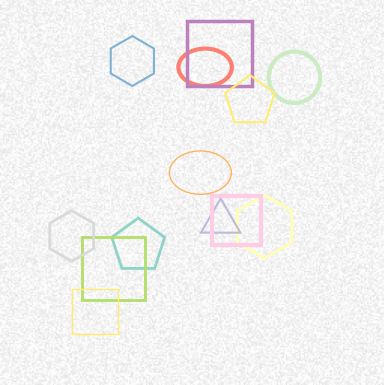[{"shape": "pentagon", "thickness": 2, "radius": 0.36, "center": [0.359, 0.361]}, {"shape": "hexagon", "thickness": 2, "radius": 0.41, "center": [0.687, 0.411]}, {"shape": "triangle", "thickness": 1.5, "radius": 0.3, "center": [0.573, 0.425]}, {"shape": "oval", "thickness": 3, "radius": 0.35, "center": [0.533, 0.825]}, {"shape": "hexagon", "thickness": 1.5, "radius": 0.32, "center": [0.344, 0.842]}, {"shape": "oval", "thickness": 1, "radius": 0.4, "center": [0.521, 0.552]}, {"shape": "square", "thickness": 2, "radius": 0.41, "center": [0.294, 0.303]}, {"shape": "square", "thickness": 3, "radius": 0.32, "center": [0.615, 0.428]}, {"shape": "hexagon", "thickness": 2, "radius": 0.33, "center": [0.186, 0.387]}, {"shape": "square", "thickness": 2.5, "radius": 0.42, "center": [0.57, 0.861]}, {"shape": "circle", "thickness": 3, "radius": 0.33, "center": [0.765, 0.799]}, {"shape": "pentagon", "thickness": 1.5, "radius": 0.34, "center": [0.649, 0.737]}, {"shape": "square", "thickness": 1, "radius": 0.29, "center": [0.246, 0.192]}]